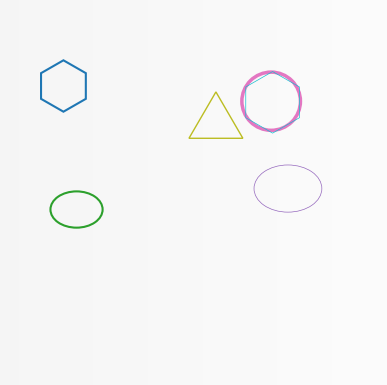[{"shape": "hexagon", "thickness": 1.5, "radius": 0.33, "center": [0.164, 0.777]}, {"shape": "oval", "thickness": 1.5, "radius": 0.34, "center": [0.198, 0.456]}, {"shape": "oval", "thickness": 0.5, "radius": 0.44, "center": [0.743, 0.51]}, {"shape": "circle", "thickness": 2.5, "radius": 0.38, "center": [0.7, 0.737]}, {"shape": "triangle", "thickness": 1, "radius": 0.4, "center": [0.557, 0.681]}, {"shape": "hexagon", "thickness": 0.5, "radius": 0.4, "center": [0.704, 0.734]}]